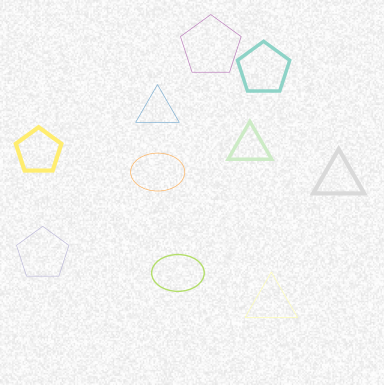[{"shape": "pentagon", "thickness": 2.5, "radius": 0.36, "center": [0.685, 0.821]}, {"shape": "triangle", "thickness": 0.5, "radius": 0.39, "center": [0.705, 0.215]}, {"shape": "pentagon", "thickness": 0.5, "radius": 0.36, "center": [0.111, 0.341]}, {"shape": "triangle", "thickness": 0.5, "radius": 0.33, "center": [0.409, 0.715]}, {"shape": "oval", "thickness": 0.5, "radius": 0.35, "center": [0.41, 0.553]}, {"shape": "oval", "thickness": 1, "radius": 0.34, "center": [0.462, 0.291]}, {"shape": "triangle", "thickness": 3, "radius": 0.38, "center": [0.88, 0.536]}, {"shape": "pentagon", "thickness": 0.5, "radius": 0.41, "center": [0.548, 0.879]}, {"shape": "triangle", "thickness": 2.5, "radius": 0.33, "center": [0.649, 0.619]}, {"shape": "pentagon", "thickness": 3, "radius": 0.31, "center": [0.1, 0.607]}]